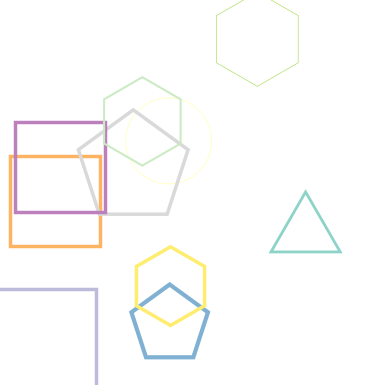[{"shape": "triangle", "thickness": 2, "radius": 0.52, "center": [0.794, 0.398]}, {"shape": "circle", "thickness": 0.5, "radius": 0.56, "center": [0.438, 0.634]}, {"shape": "square", "thickness": 2.5, "radius": 0.68, "center": [0.111, 0.112]}, {"shape": "pentagon", "thickness": 3, "radius": 0.52, "center": [0.441, 0.157]}, {"shape": "square", "thickness": 2.5, "radius": 0.59, "center": [0.143, 0.478]}, {"shape": "hexagon", "thickness": 0.5, "radius": 0.61, "center": [0.668, 0.898]}, {"shape": "pentagon", "thickness": 2.5, "radius": 0.75, "center": [0.346, 0.565]}, {"shape": "square", "thickness": 2.5, "radius": 0.59, "center": [0.155, 0.567]}, {"shape": "hexagon", "thickness": 1.5, "radius": 0.57, "center": [0.37, 0.685]}, {"shape": "hexagon", "thickness": 2.5, "radius": 0.51, "center": [0.443, 0.257]}]